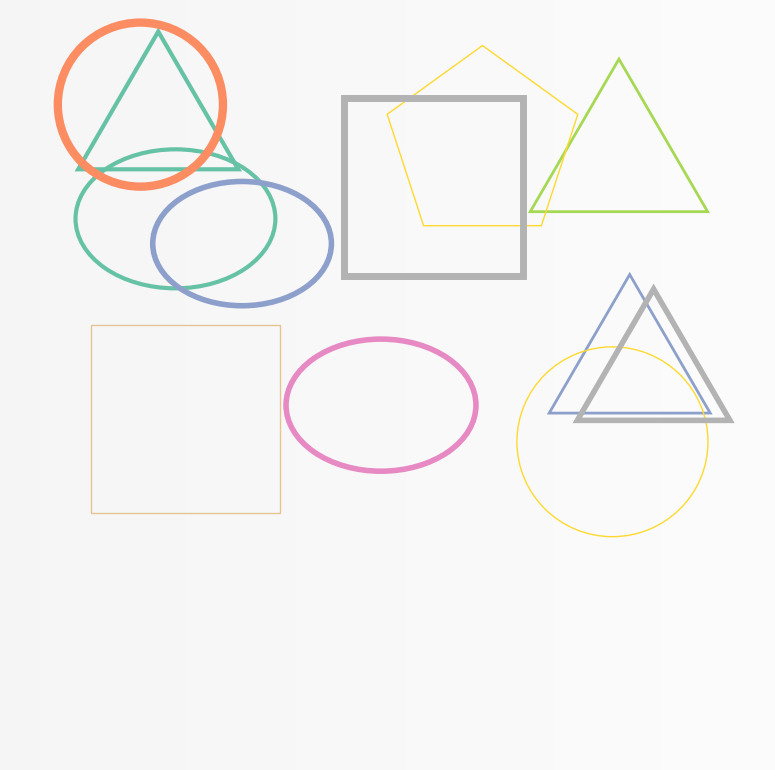[{"shape": "oval", "thickness": 1.5, "radius": 0.64, "center": [0.226, 0.716]}, {"shape": "triangle", "thickness": 1.5, "radius": 0.6, "center": [0.204, 0.84]}, {"shape": "circle", "thickness": 3, "radius": 0.53, "center": [0.181, 0.864]}, {"shape": "triangle", "thickness": 1, "radius": 0.6, "center": [0.813, 0.523]}, {"shape": "oval", "thickness": 2, "radius": 0.58, "center": [0.312, 0.684]}, {"shape": "oval", "thickness": 2, "radius": 0.61, "center": [0.492, 0.474]}, {"shape": "triangle", "thickness": 1, "radius": 0.66, "center": [0.799, 0.791]}, {"shape": "circle", "thickness": 0.5, "radius": 0.62, "center": [0.79, 0.426]}, {"shape": "pentagon", "thickness": 0.5, "radius": 0.65, "center": [0.623, 0.812]}, {"shape": "square", "thickness": 0.5, "radius": 0.61, "center": [0.239, 0.456]}, {"shape": "square", "thickness": 2.5, "radius": 0.58, "center": [0.559, 0.758]}, {"shape": "triangle", "thickness": 2, "radius": 0.57, "center": [0.843, 0.511]}]